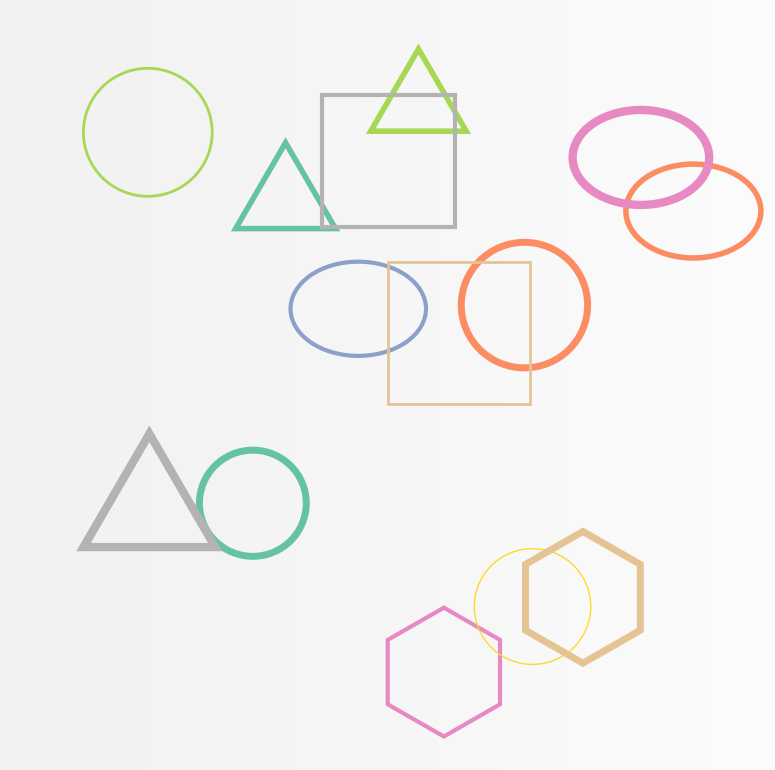[{"shape": "circle", "thickness": 2.5, "radius": 0.34, "center": [0.326, 0.346]}, {"shape": "triangle", "thickness": 2, "radius": 0.37, "center": [0.368, 0.74]}, {"shape": "oval", "thickness": 2, "radius": 0.44, "center": [0.895, 0.726]}, {"shape": "circle", "thickness": 2.5, "radius": 0.41, "center": [0.677, 0.604]}, {"shape": "oval", "thickness": 1.5, "radius": 0.44, "center": [0.462, 0.599]}, {"shape": "oval", "thickness": 3, "radius": 0.44, "center": [0.827, 0.796]}, {"shape": "hexagon", "thickness": 1.5, "radius": 0.42, "center": [0.573, 0.127]}, {"shape": "circle", "thickness": 1, "radius": 0.42, "center": [0.191, 0.828]}, {"shape": "triangle", "thickness": 2, "radius": 0.36, "center": [0.54, 0.865]}, {"shape": "circle", "thickness": 0.5, "radius": 0.38, "center": [0.687, 0.212]}, {"shape": "square", "thickness": 1, "radius": 0.46, "center": [0.592, 0.567]}, {"shape": "hexagon", "thickness": 2.5, "radius": 0.43, "center": [0.752, 0.224]}, {"shape": "triangle", "thickness": 3, "radius": 0.49, "center": [0.193, 0.339]}, {"shape": "square", "thickness": 1.5, "radius": 0.43, "center": [0.502, 0.791]}]